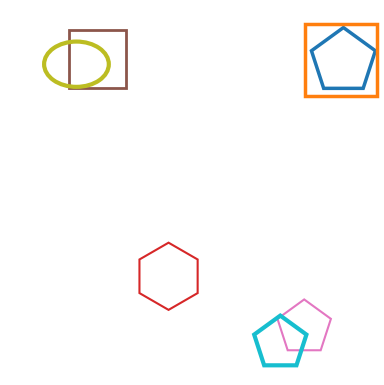[{"shape": "pentagon", "thickness": 2.5, "radius": 0.44, "center": [0.892, 0.841]}, {"shape": "square", "thickness": 2.5, "radius": 0.47, "center": [0.886, 0.844]}, {"shape": "hexagon", "thickness": 1.5, "radius": 0.44, "center": [0.438, 0.282]}, {"shape": "square", "thickness": 2, "radius": 0.37, "center": [0.254, 0.847]}, {"shape": "pentagon", "thickness": 1.5, "radius": 0.36, "center": [0.79, 0.149]}, {"shape": "oval", "thickness": 3, "radius": 0.42, "center": [0.199, 0.833]}, {"shape": "pentagon", "thickness": 3, "radius": 0.36, "center": [0.728, 0.109]}]